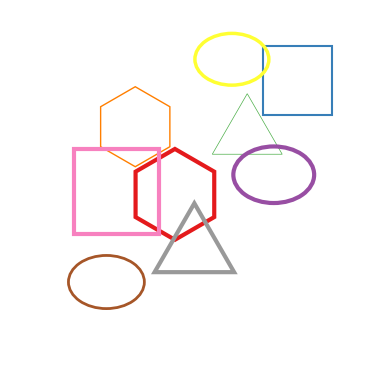[{"shape": "hexagon", "thickness": 3, "radius": 0.59, "center": [0.454, 0.495]}, {"shape": "square", "thickness": 1.5, "radius": 0.45, "center": [0.772, 0.791]}, {"shape": "triangle", "thickness": 0.5, "radius": 0.52, "center": [0.642, 0.652]}, {"shape": "oval", "thickness": 3, "radius": 0.52, "center": [0.711, 0.546]}, {"shape": "hexagon", "thickness": 1, "radius": 0.52, "center": [0.351, 0.671]}, {"shape": "oval", "thickness": 2.5, "radius": 0.48, "center": [0.602, 0.846]}, {"shape": "oval", "thickness": 2, "radius": 0.49, "center": [0.276, 0.267]}, {"shape": "square", "thickness": 3, "radius": 0.55, "center": [0.303, 0.503]}, {"shape": "triangle", "thickness": 3, "radius": 0.6, "center": [0.505, 0.353]}]